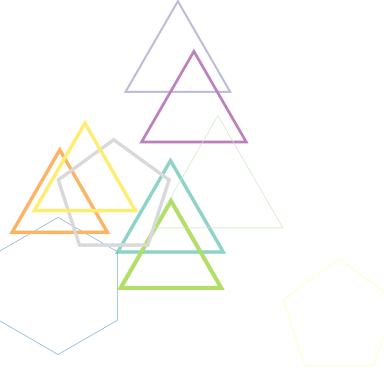[{"shape": "triangle", "thickness": 2.5, "radius": 0.79, "center": [0.443, 0.425]}, {"shape": "pentagon", "thickness": 0.5, "radius": 0.76, "center": [0.881, 0.175]}, {"shape": "triangle", "thickness": 1.5, "radius": 0.79, "center": [0.462, 0.84]}, {"shape": "hexagon", "thickness": 0.5, "radius": 0.89, "center": [0.151, 0.257]}, {"shape": "triangle", "thickness": 2.5, "radius": 0.71, "center": [0.155, 0.468]}, {"shape": "triangle", "thickness": 3, "radius": 0.75, "center": [0.444, 0.328]}, {"shape": "pentagon", "thickness": 2.5, "radius": 0.76, "center": [0.295, 0.486]}, {"shape": "triangle", "thickness": 2, "radius": 0.78, "center": [0.504, 0.71]}, {"shape": "triangle", "thickness": 0.5, "radius": 0.97, "center": [0.566, 0.505]}, {"shape": "triangle", "thickness": 2.5, "radius": 0.76, "center": [0.221, 0.529]}]